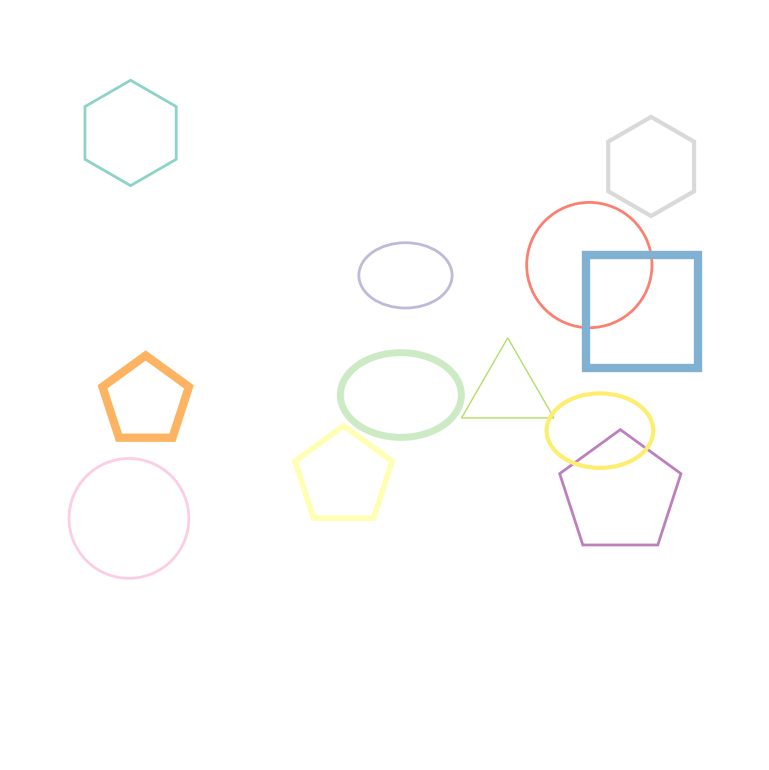[{"shape": "hexagon", "thickness": 1, "radius": 0.34, "center": [0.17, 0.827]}, {"shape": "pentagon", "thickness": 2, "radius": 0.33, "center": [0.446, 0.381]}, {"shape": "oval", "thickness": 1, "radius": 0.3, "center": [0.527, 0.642]}, {"shape": "circle", "thickness": 1, "radius": 0.41, "center": [0.765, 0.656]}, {"shape": "square", "thickness": 3, "radius": 0.37, "center": [0.834, 0.595]}, {"shape": "pentagon", "thickness": 3, "radius": 0.3, "center": [0.189, 0.479]}, {"shape": "triangle", "thickness": 0.5, "radius": 0.35, "center": [0.659, 0.492]}, {"shape": "circle", "thickness": 1, "radius": 0.39, "center": [0.167, 0.327]}, {"shape": "hexagon", "thickness": 1.5, "radius": 0.32, "center": [0.846, 0.784]}, {"shape": "pentagon", "thickness": 1, "radius": 0.41, "center": [0.806, 0.359]}, {"shape": "oval", "thickness": 2.5, "radius": 0.39, "center": [0.521, 0.487]}, {"shape": "oval", "thickness": 1.5, "radius": 0.35, "center": [0.779, 0.441]}]